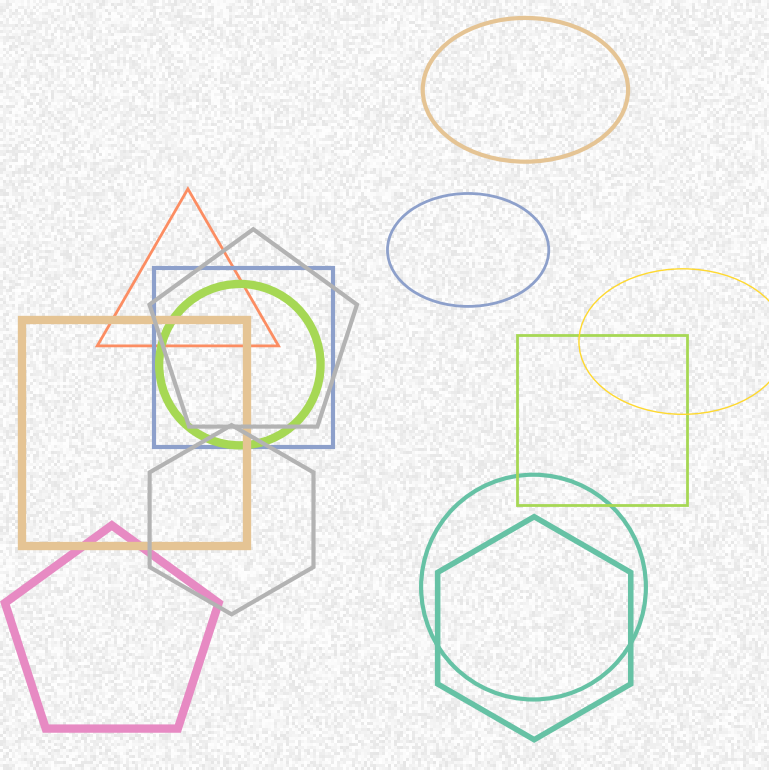[{"shape": "circle", "thickness": 1.5, "radius": 0.73, "center": [0.693, 0.238]}, {"shape": "hexagon", "thickness": 2, "radius": 0.72, "center": [0.694, 0.184]}, {"shape": "triangle", "thickness": 1, "radius": 0.68, "center": [0.244, 0.619]}, {"shape": "oval", "thickness": 1, "radius": 0.52, "center": [0.608, 0.675]}, {"shape": "square", "thickness": 1.5, "radius": 0.58, "center": [0.316, 0.535]}, {"shape": "pentagon", "thickness": 3, "radius": 0.73, "center": [0.145, 0.172]}, {"shape": "square", "thickness": 1, "radius": 0.55, "center": [0.782, 0.455]}, {"shape": "circle", "thickness": 3, "radius": 0.52, "center": [0.311, 0.526]}, {"shape": "oval", "thickness": 0.5, "radius": 0.67, "center": [0.887, 0.556]}, {"shape": "oval", "thickness": 1.5, "radius": 0.67, "center": [0.682, 0.883]}, {"shape": "square", "thickness": 3, "radius": 0.73, "center": [0.174, 0.438]}, {"shape": "hexagon", "thickness": 1.5, "radius": 0.61, "center": [0.301, 0.325]}, {"shape": "pentagon", "thickness": 1.5, "radius": 0.71, "center": [0.329, 0.561]}]